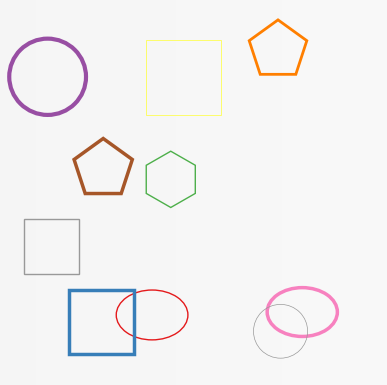[{"shape": "oval", "thickness": 1, "radius": 0.46, "center": [0.392, 0.182]}, {"shape": "square", "thickness": 2.5, "radius": 0.42, "center": [0.262, 0.164]}, {"shape": "hexagon", "thickness": 1, "radius": 0.37, "center": [0.441, 0.534]}, {"shape": "circle", "thickness": 3, "radius": 0.5, "center": [0.123, 0.801]}, {"shape": "pentagon", "thickness": 2, "radius": 0.39, "center": [0.717, 0.87]}, {"shape": "square", "thickness": 0.5, "radius": 0.49, "center": [0.474, 0.799]}, {"shape": "pentagon", "thickness": 2.5, "radius": 0.4, "center": [0.266, 0.561]}, {"shape": "oval", "thickness": 2.5, "radius": 0.45, "center": [0.78, 0.189]}, {"shape": "square", "thickness": 1, "radius": 0.35, "center": [0.132, 0.36]}, {"shape": "circle", "thickness": 0.5, "radius": 0.35, "center": [0.724, 0.14]}]